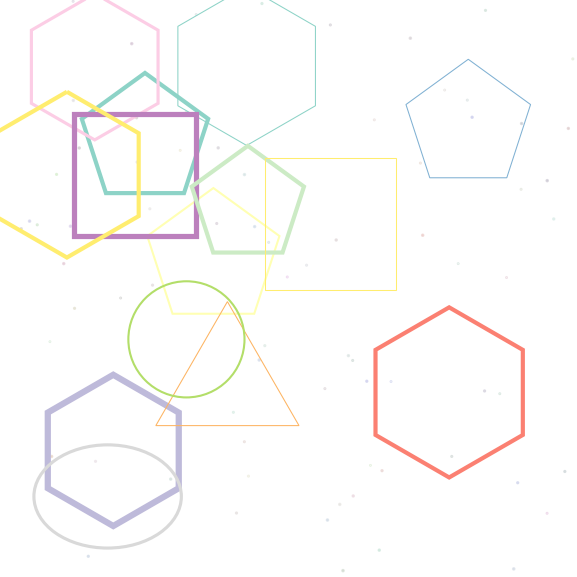[{"shape": "pentagon", "thickness": 2, "radius": 0.58, "center": [0.251, 0.758]}, {"shape": "hexagon", "thickness": 0.5, "radius": 0.69, "center": [0.427, 0.885]}, {"shape": "pentagon", "thickness": 1, "radius": 0.6, "center": [0.369, 0.553]}, {"shape": "hexagon", "thickness": 3, "radius": 0.65, "center": [0.196, 0.219]}, {"shape": "hexagon", "thickness": 2, "radius": 0.74, "center": [0.778, 0.32]}, {"shape": "pentagon", "thickness": 0.5, "radius": 0.57, "center": [0.811, 0.783]}, {"shape": "triangle", "thickness": 0.5, "radius": 0.72, "center": [0.394, 0.334]}, {"shape": "circle", "thickness": 1, "radius": 0.5, "center": [0.323, 0.412]}, {"shape": "hexagon", "thickness": 1.5, "radius": 0.63, "center": [0.164, 0.883]}, {"shape": "oval", "thickness": 1.5, "radius": 0.64, "center": [0.186, 0.139]}, {"shape": "square", "thickness": 2.5, "radius": 0.53, "center": [0.234, 0.696]}, {"shape": "pentagon", "thickness": 2, "radius": 0.51, "center": [0.429, 0.644]}, {"shape": "square", "thickness": 0.5, "radius": 0.57, "center": [0.572, 0.611]}, {"shape": "hexagon", "thickness": 2, "radius": 0.72, "center": [0.116, 0.697]}]